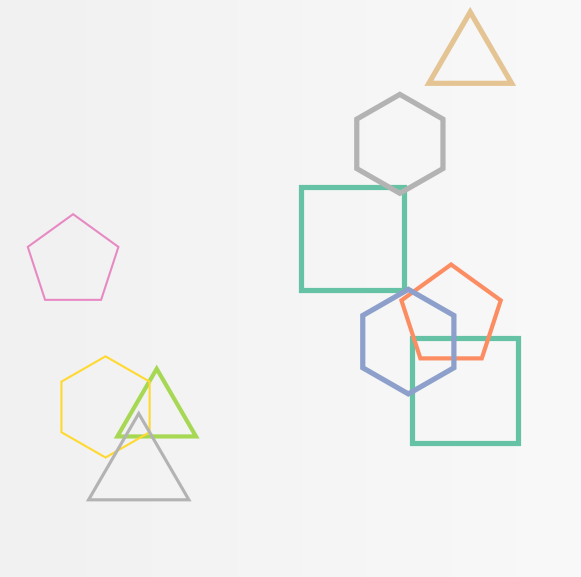[{"shape": "square", "thickness": 2.5, "radius": 0.45, "center": [0.8, 0.322]}, {"shape": "square", "thickness": 2.5, "radius": 0.45, "center": [0.606, 0.586]}, {"shape": "pentagon", "thickness": 2, "radius": 0.45, "center": [0.776, 0.451]}, {"shape": "hexagon", "thickness": 2.5, "radius": 0.45, "center": [0.703, 0.408]}, {"shape": "pentagon", "thickness": 1, "radius": 0.41, "center": [0.126, 0.546]}, {"shape": "triangle", "thickness": 2, "radius": 0.39, "center": [0.27, 0.282]}, {"shape": "hexagon", "thickness": 1, "radius": 0.44, "center": [0.182, 0.294]}, {"shape": "triangle", "thickness": 2.5, "radius": 0.41, "center": [0.809, 0.896]}, {"shape": "triangle", "thickness": 1.5, "radius": 0.5, "center": [0.239, 0.183]}, {"shape": "hexagon", "thickness": 2.5, "radius": 0.43, "center": [0.688, 0.75]}]